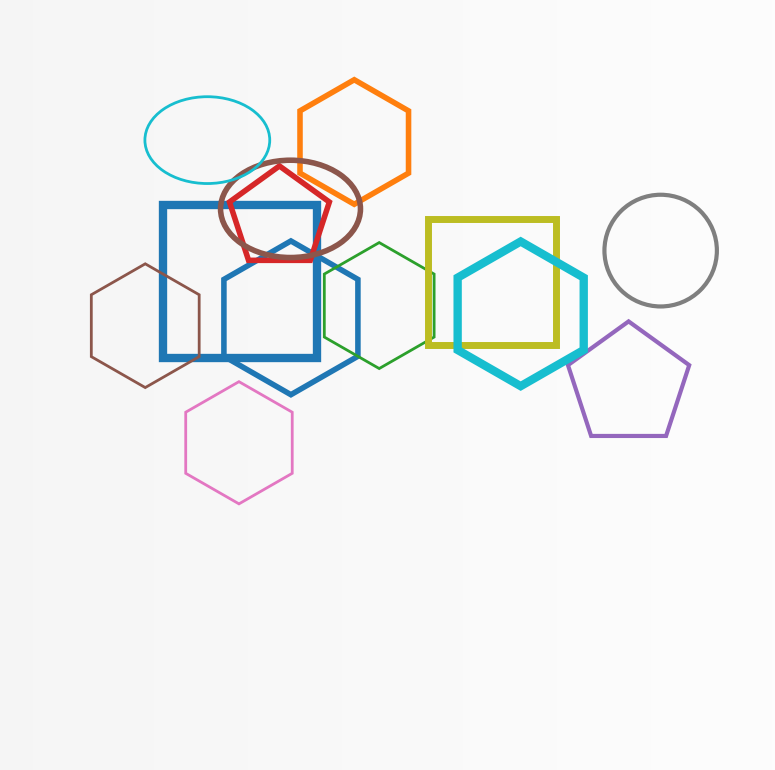[{"shape": "hexagon", "thickness": 2, "radius": 0.5, "center": [0.375, 0.587]}, {"shape": "square", "thickness": 3, "radius": 0.5, "center": [0.31, 0.634]}, {"shape": "hexagon", "thickness": 2, "radius": 0.4, "center": [0.457, 0.816]}, {"shape": "hexagon", "thickness": 1, "radius": 0.41, "center": [0.489, 0.603]}, {"shape": "pentagon", "thickness": 2, "radius": 0.34, "center": [0.361, 0.717]}, {"shape": "pentagon", "thickness": 1.5, "radius": 0.41, "center": [0.811, 0.5]}, {"shape": "oval", "thickness": 2, "radius": 0.45, "center": [0.375, 0.729]}, {"shape": "hexagon", "thickness": 1, "radius": 0.4, "center": [0.187, 0.577]}, {"shape": "hexagon", "thickness": 1, "radius": 0.4, "center": [0.308, 0.425]}, {"shape": "circle", "thickness": 1.5, "radius": 0.36, "center": [0.852, 0.675]}, {"shape": "square", "thickness": 2.5, "radius": 0.41, "center": [0.635, 0.634]}, {"shape": "oval", "thickness": 1, "radius": 0.4, "center": [0.268, 0.818]}, {"shape": "hexagon", "thickness": 3, "radius": 0.47, "center": [0.672, 0.592]}]